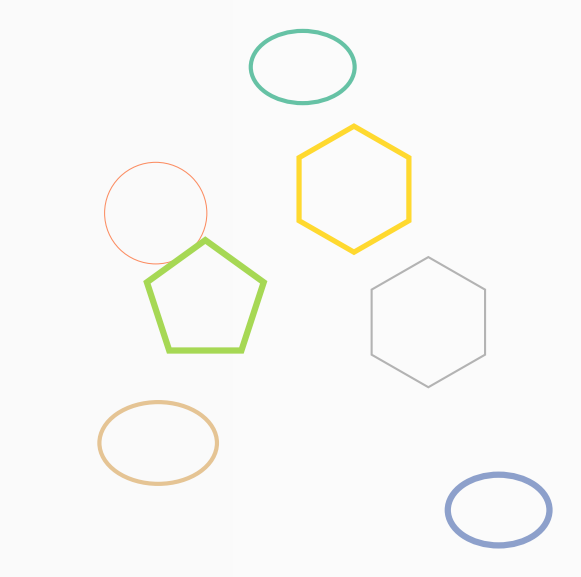[{"shape": "oval", "thickness": 2, "radius": 0.45, "center": [0.521, 0.883]}, {"shape": "circle", "thickness": 0.5, "radius": 0.44, "center": [0.268, 0.63]}, {"shape": "oval", "thickness": 3, "radius": 0.44, "center": [0.858, 0.116]}, {"shape": "pentagon", "thickness": 3, "radius": 0.53, "center": [0.353, 0.478]}, {"shape": "hexagon", "thickness": 2.5, "radius": 0.55, "center": [0.609, 0.672]}, {"shape": "oval", "thickness": 2, "radius": 0.51, "center": [0.272, 0.232]}, {"shape": "hexagon", "thickness": 1, "radius": 0.56, "center": [0.737, 0.441]}]